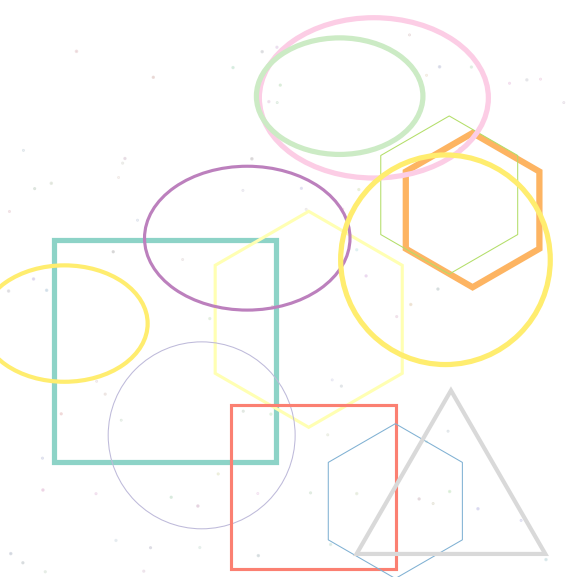[{"shape": "square", "thickness": 2.5, "radius": 0.96, "center": [0.286, 0.391]}, {"shape": "hexagon", "thickness": 1.5, "radius": 0.94, "center": [0.535, 0.446]}, {"shape": "circle", "thickness": 0.5, "radius": 0.81, "center": [0.349, 0.245]}, {"shape": "square", "thickness": 1.5, "radius": 0.71, "center": [0.542, 0.156]}, {"shape": "hexagon", "thickness": 0.5, "radius": 0.67, "center": [0.685, 0.131]}, {"shape": "hexagon", "thickness": 3, "radius": 0.67, "center": [0.818, 0.635]}, {"shape": "hexagon", "thickness": 0.5, "radius": 0.68, "center": [0.778, 0.661]}, {"shape": "oval", "thickness": 2.5, "radius": 0.99, "center": [0.647, 0.83]}, {"shape": "triangle", "thickness": 2, "radius": 0.94, "center": [0.781, 0.134]}, {"shape": "oval", "thickness": 1.5, "radius": 0.89, "center": [0.428, 0.587]}, {"shape": "oval", "thickness": 2.5, "radius": 0.72, "center": [0.588, 0.833]}, {"shape": "circle", "thickness": 2.5, "radius": 0.91, "center": [0.771, 0.549]}, {"shape": "oval", "thickness": 2, "radius": 0.72, "center": [0.112, 0.439]}]